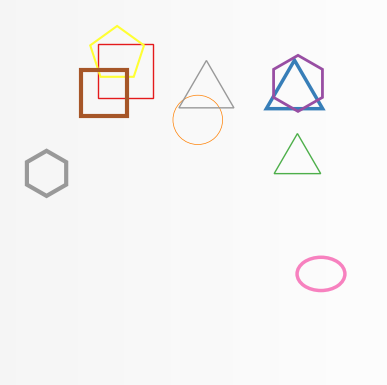[{"shape": "square", "thickness": 1, "radius": 0.35, "center": [0.324, 0.815]}, {"shape": "triangle", "thickness": 2.5, "radius": 0.42, "center": [0.76, 0.76]}, {"shape": "triangle", "thickness": 1, "radius": 0.35, "center": [0.768, 0.584]}, {"shape": "hexagon", "thickness": 2, "radius": 0.36, "center": [0.769, 0.783]}, {"shape": "circle", "thickness": 0.5, "radius": 0.32, "center": [0.51, 0.689]}, {"shape": "pentagon", "thickness": 1.5, "radius": 0.36, "center": [0.302, 0.86]}, {"shape": "square", "thickness": 3, "radius": 0.3, "center": [0.269, 0.758]}, {"shape": "oval", "thickness": 2.5, "radius": 0.31, "center": [0.828, 0.289]}, {"shape": "hexagon", "thickness": 3, "radius": 0.29, "center": [0.12, 0.55]}, {"shape": "triangle", "thickness": 1, "radius": 0.41, "center": [0.533, 0.761]}]